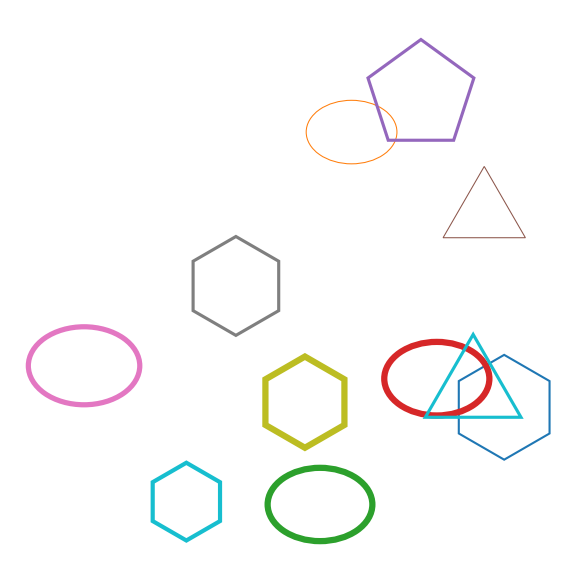[{"shape": "hexagon", "thickness": 1, "radius": 0.45, "center": [0.873, 0.294]}, {"shape": "oval", "thickness": 0.5, "radius": 0.39, "center": [0.609, 0.77]}, {"shape": "oval", "thickness": 3, "radius": 0.45, "center": [0.554, 0.126]}, {"shape": "oval", "thickness": 3, "radius": 0.46, "center": [0.756, 0.343]}, {"shape": "pentagon", "thickness": 1.5, "radius": 0.48, "center": [0.729, 0.834]}, {"shape": "triangle", "thickness": 0.5, "radius": 0.41, "center": [0.839, 0.629]}, {"shape": "oval", "thickness": 2.5, "radius": 0.48, "center": [0.146, 0.366]}, {"shape": "hexagon", "thickness": 1.5, "radius": 0.43, "center": [0.408, 0.504]}, {"shape": "hexagon", "thickness": 3, "radius": 0.39, "center": [0.528, 0.303]}, {"shape": "triangle", "thickness": 1.5, "radius": 0.48, "center": [0.819, 0.324]}, {"shape": "hexagon", "thickness": 2, "radius": 0.34, "center": [0.323, 0.131]}]